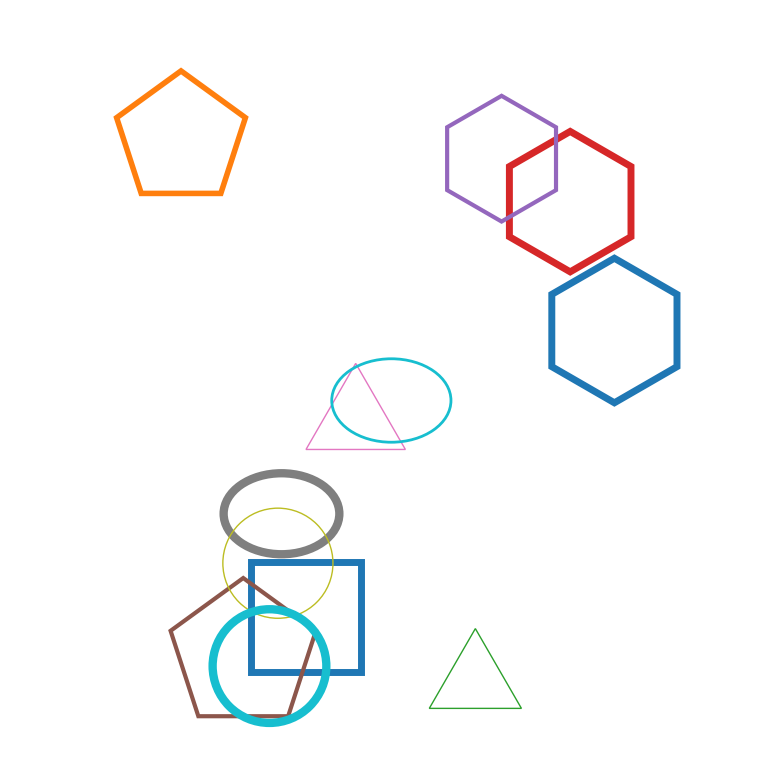[{"shape": "square", "thickness": 2.5, "radius": 0.36, "center": [0.398, 0.198]}, {"shape": "hexagon", "thickness": 2.5, "radius": 0.47, "center": [0.798, 0.571]}, {"shape": "pentagon", "thickness": 2, "radius": 0.44, "center": [0.235, 0.82]}, {"shape": "triangle", "thickness": 0.5, "radius": 0.35, "center": [0.617, 0.115]}, {"shape": "hexagon", "thickness": 2.5, "radius": 0.46, "center": [0.741, 0.738]}, {"shape": "hexagon", "thickness": 1.5, "radius": 0.41, "center": [0.651, 0.794]}, {"shape": "pentagon", "thickness": 1.5, "radius": 0.5, "center": [0.316, 0.15]}, {"shape": "triangle", "thickness": 0.5, "radius": 0.37, "center": [0.462, 0.454]}, {"shape": "oval", "thickness": 3, "radius": 0.38, "center": [0.366, 0.333]}, {"shape": "circle", "thickness": 0.5, "radius": 0.36, "center": [0.361, 0.269]}, {"shape": "circle", "thickness": 3, "radius": 0.37, "center": [0.35, 0.135]}, {"shape": "oval", "thickness": 1, "radius": 0.39, "center": [0.508, 0.48]}]